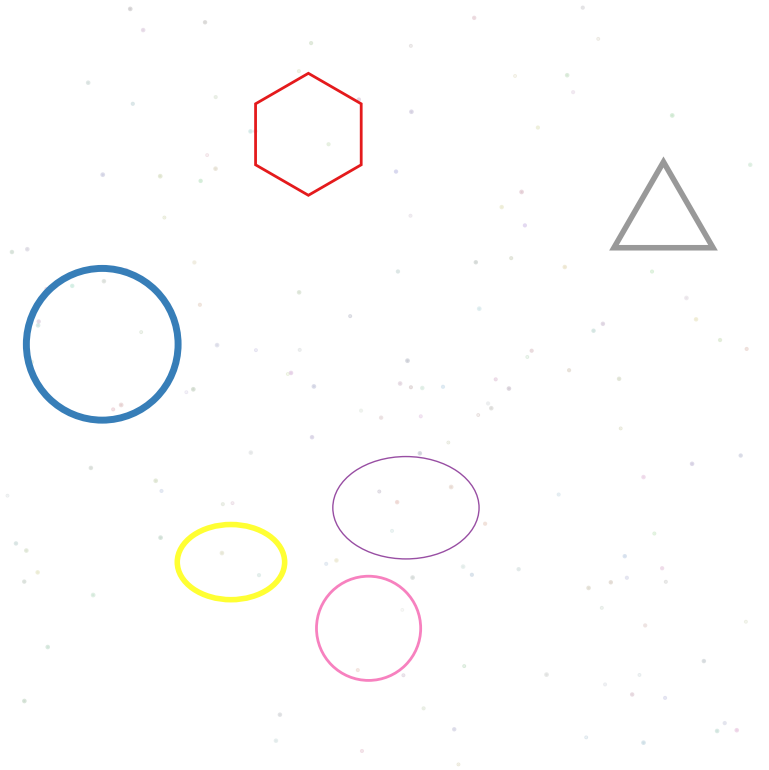[{"shape": "hexagon", "thickness": 1, "radius": 0.4, "center": [0.4, 0.826]}, {"shape": "circle", "thickness": 2.5, "radius": 0.49, "center": [0.133, 0.553]}, {"shape": "oval", "thickness": 0.5, "radius": 0.47, "center": [0.527, 0.341]}, {"shape": "oval", "thickness": 2, "radius": 0.35, "center": [0.3, 0.27]}, {"shape": "circle", "thickness": 1, "radius": 0.34, "center": [0.479, 0.184]}, {"shape": "triangle", "thickness": 2, "radius": 0.37, "center": [0.862, 0.715]}]